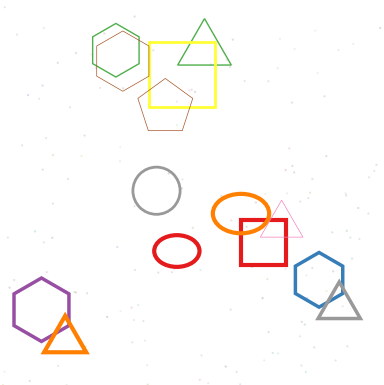[{"shape": "square", "thickness": 3, "radius": 0.29, "center": [0.683, 0.37]}, {"shape": "oval", "thickness": 3, "radius": 0.29, "center": [0.459, 0.348]}, {"shape": "hexagon", "thickness": 2.5, "radius": 0.36, "center": [0.829, 0.273]}, {"shape": "hexagon", "thickness": 1, "radius": 0.35, "center": [0.301, 0.869]}, {"shape": "triangle", "thickness": 1, "radius": 0.4, "center": [0.531, 0.871]}, {"shape": "hexagon", "thickness": 2.5, "radius": 0.41, "center": [0.108, 0.196]}, {"shape": "triangle", "thickness": 3, "radius": 0.32, "center": [0.169, 0.117]}, {"shape": "oval", "thickness": 3, "radius": 0.37, "center": [0.626, 0.445]}, {"shape": "square", "thickness": 2, "radius": 0.43, "center": [0.473, 0.807]}, {"shape": "hexagon", "thickness": 0.5, "radius": 0.39, "center": [0.319, 0.841]}, {"shape": "pentagon", "thickness": 0.5, "radius": 0.37, "center": [0.429, 0.721]}, {"shape": "triangle", "thickness": 0.5, "radius": 0.32, "center": [0.732, 0.416]}, {"shape": "circle", "thickness": 2, "radius": 0.31, "center": [0.407, 0.505]}, {"shape": "triangle", "thickness": 2.5, "radius": 0.32, "center": [0.881, 0.204]}]